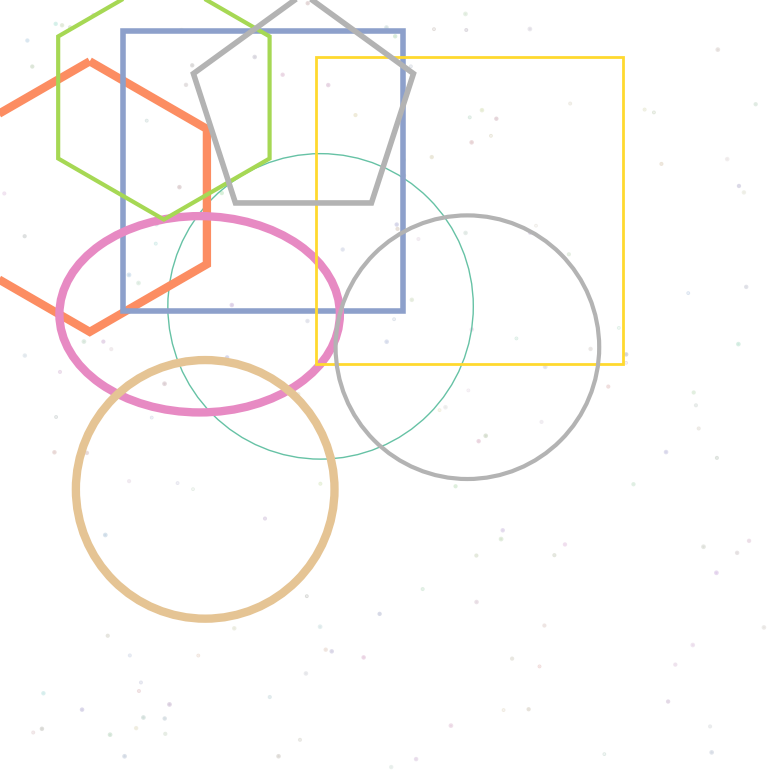[{"shape": "circle", "thickness": 0.5, "radius": 0.99, "center": [0.416, 0.602]}, {"shape": "hexagon", "thickness": 3, "radius": 0.88, "center": [0.117, 0.745]}, {"shape": "square", "thickness": 2, "radius": 0.91, "center": [0.342, 0.778]}, {"shape": "oval", "thickness": 3, "radius": 0.91, "center": [0.259, 0.592]}, {"shape": "hexagon", "thickness": 1.5, "radius": 0.79, "center": [0.213, 0.873]}, {"shape": "square", "thickness": 1, "radius": 1.0, "center": [0.61, 0.726]}, {"shape": "circle", "thickness": 3, "radius": 0.84, "center": [0.266, 0.364]}, {"shape": "pentagon", "thickness": 2, "radius": 0.75, "center": [0.394, 0.858]}, {"shape": "circle", "thickness": 1.5, "radius": 0.86, "center": [0.607, 0.549]}]